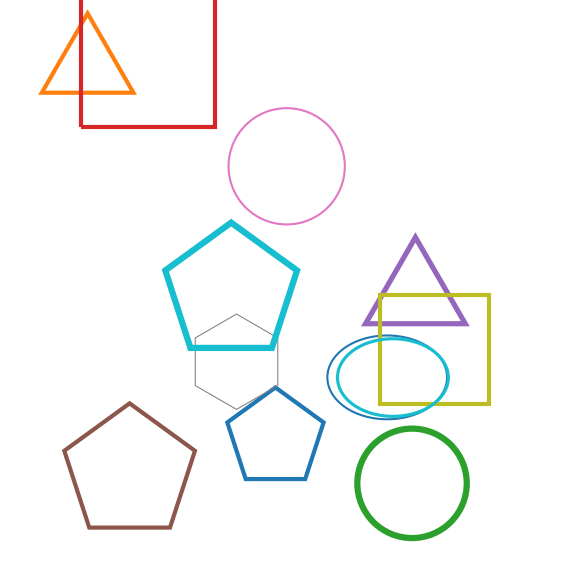[{"shape": "oval", "thickness": 1, "radius": 0.52, "center": [0.67, 0.346]}, {"shape": "pentagon", "thickness": 2, "radius": 0.44, "center": [0.477, 0.241]}, {"shape": "triangle", "thickness": 2, "radius": 0.46, "center": [0.152, 0.884]}, {"shape": "circle", "thickness": 3, "radius": 0.47, "center": [0.713, 0.162]}, {"shape": "square", "thickness": 2, "radius": 0.58, "center": [0.257, 0.896]}, {"shape": "triangle", "thickness": 2.5, "radius": 0.5, "center": [0.719, 0.488]}, {"shape": "pentagon", "thickness": 2, "radius": 0.59, "center": [0.224, 0.182]}, {"shape": "circle", "thickness": 1, "radius": 0.5, "center": [0.496, 0.711]}, {"shape": "hexagon", "thickness": 0.5, "radius": 0.41, "center": [0.41, 0.373]}, {"shape": "square", "thickness": 2, "radius": 0.47, "center": [0.752, 0.395]}, {"shape": "pentagon", "thickness": 3, "radius": 0.6, "center": [0.4, 0.494]}, {"shape": "oval", "thickness": 1.5, "radius": 0.48, "center": [0.68, 0.345]}]